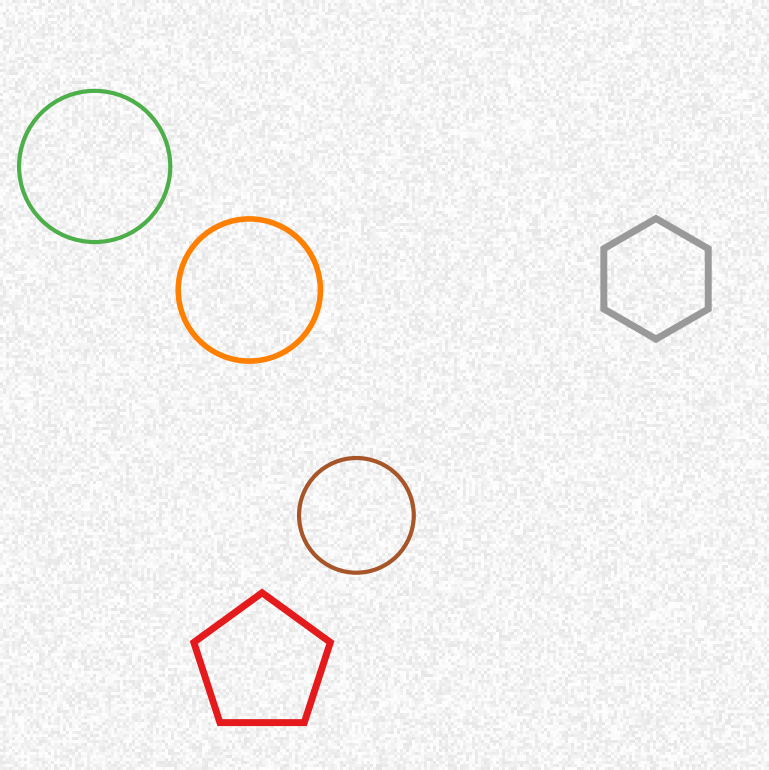[{"shape": "pentagon", "thickness": 2.5, "radius": 0.47, "center": [0.34, 0.137]}, {"shape": "circle", "thickness": 1.5, "radius": 0.49, "center": [0.123, 0.784]}, {"shape": "circle", "thickness": 2, "radius": 0.46, "center": [0.324, 0.623]}, {"shape": "circle", "thickness": 1.5, "radius": 0.37, "center": [0.463, 0.331]}, {"shape": "hexagon", "thickness": 2.5, "radius": 0.39, "center": [0.852, 0.638]}]